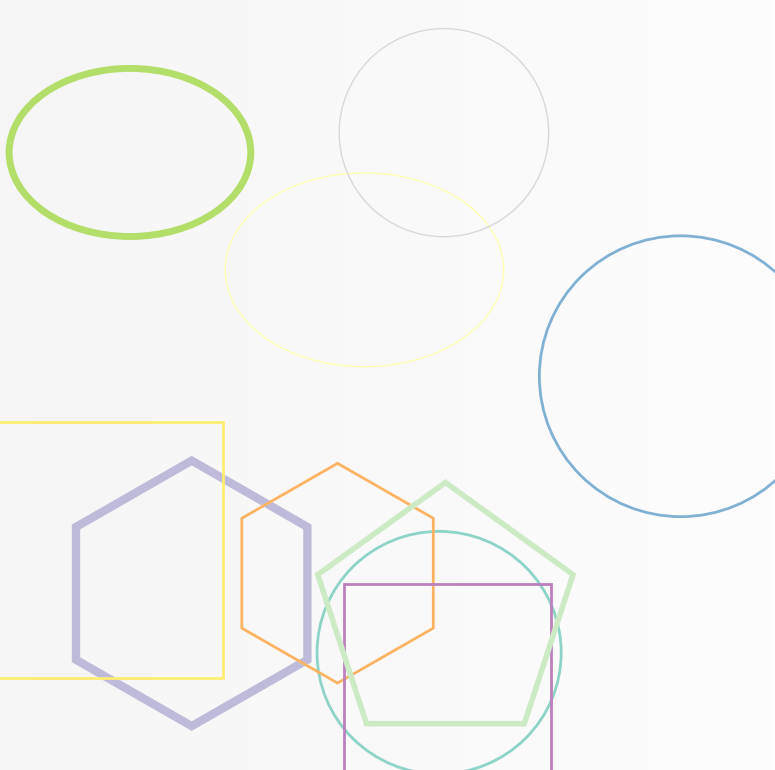[{"shape": "circle", "thickness": 1, "radius": 0.79, "center": [0.567, 0.152]}, {"shape": "oval", "thickness": 0.5, "radius": 0.9, "center": [0.47, 0.65]}, {"shape": "hexagon", "thickness": 3, "radius": 0.86, "center": [0.247, 0.229]}, {"shape": "circle", "thickness": 1, "radius": 0.91, "center": [0.878, 0.511]}, {"shape": "hexagon", "thickness": 1, "radius": 0.71, "center": [0.436, 0.256]}, {"shape": "oval", "thickness": 2.5, "radius": 0.78, "center": [0.168, 0.802]}, {"shape": "circle", "thickness": 0.5, "radius": 0.68, "center": [0.573, 0.828]}, {"shape": "square", "thickness": 1, "radius": 0.67, "center": [0.577, 0.108]}, {"shape": "pentagon", "thickness": 2, "radius": 0.87, "center": [0.575, 0.2]}, {"shape": "square", "thickness": 1, "radius": 0.83, "center": [0.122, 0.285]}]